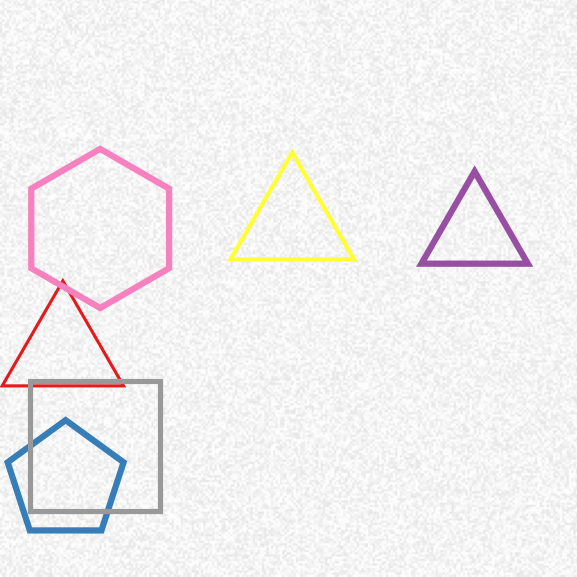[{"shape": "triangle", "thickness": 1.5, "radius": 0.61, "center": [0.109, 0.392]}, {"shape": "pentagon", "thickness": 3, "radius": 0.53, "center": [0.114, 0.166]}, {"shape": "triangle", "thickness": 3, "radius": 0.53, "center": [0.822, 0.596]}, {"shape": "triangle", "thickness": 2, "radius": 0.62, "center": [0.506, 0.612]}, {"shape": "hexagon", "thickness": 3, "radius": 0.69, "center": [0.173, 0.604]}, {"shape": "square", "thickness": 2.5, "radius": 0.56, "center": [0.165, 0.227]}]